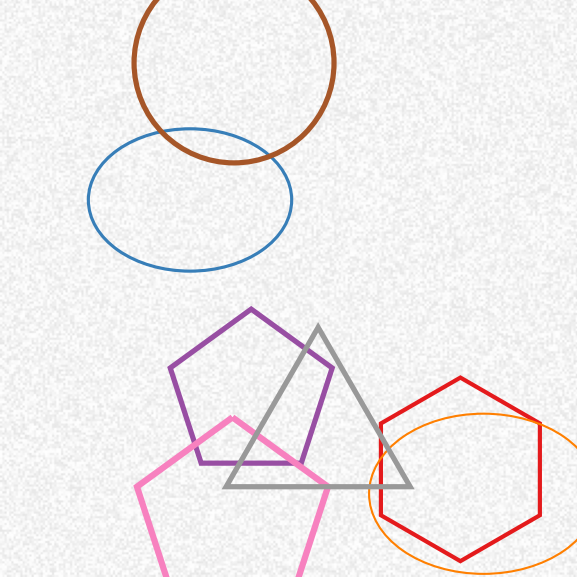[{"shape": "hexagon", "thickness": 2, "radius": 0.79, "center": [0.797, 0.186]}, {"shape": "oval", "thickness": 1.5, "radius": 0.88, "center": [0.329, 0.653]}, {"shape": "pentagon", "thickness": 2.5, "radius": 0.74, "center": [0.435, 0.316]}, {"shape": "oval", "thickness": 1, "radius": 0.99, "center": [0.837, 0.144]}, {"shape": "circle", "thickness": 2.5, "radius": 0.87, "center": [0.405, 0.89]}, {"shape": "pentagon", "thickness": 3, "radius": 0.87, "center": [0.403, 0.103]}, {"shape": "triangle", "thickness": 2.5, "radius": 0.92, "center": [0.551, 0.248]}]